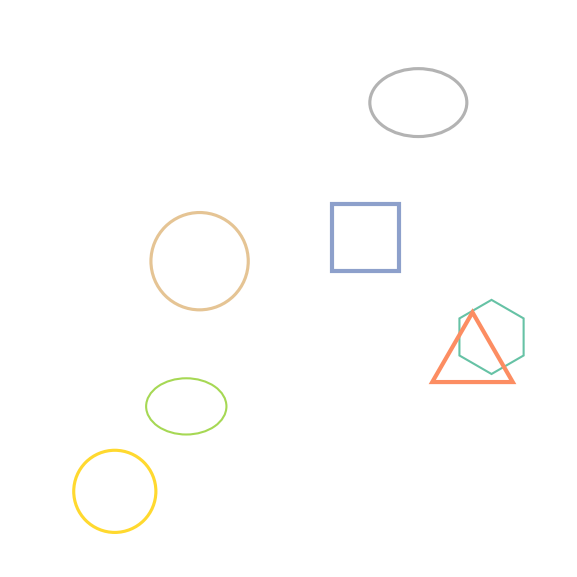[{"shape": "hexagon", "thickness": 1, "radius": 0.32, "center": [0.851, 0.416]}, {"shape": "triangle", "thickness": 2, "radius": 0.4, "center": [0.818, 0.378]}, {"shape": "square", "thickness": 2, "radius": 0.29, "center": [0.633, 0.588]}, {"shape": "oval", "thickness": 1, "radius": 0.35, "center": [0.323, 0.295]}, {"shape": "circle", "thickness": 1.5, "radius": 0.36, "center": [0.199, 0.148]}, {"shape": "circle", "thickness": 1.5, "radius": 0.42, "center": [0.346, 0.547]}, {"shape": "oval", "thickness": 1.5, "radius": 0.42, "center": [0.724, 0.821]}]